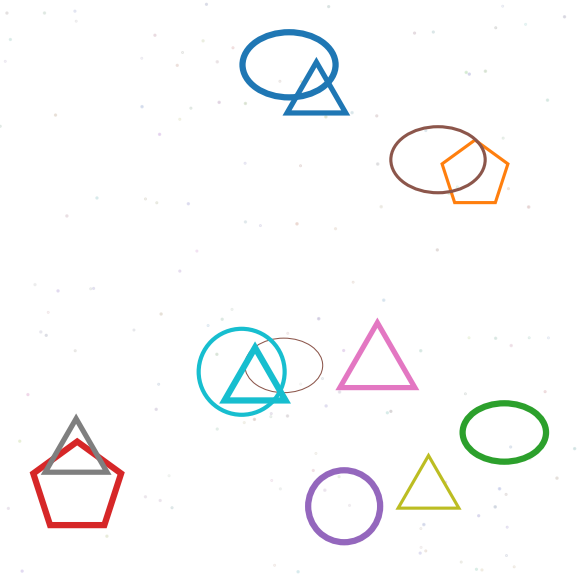[{"shape": "triangle", "thickness": 2.5, "radius": 0.29, "center": [0.548, 0.833]}, {"shape": "oval", "thickness": 3, "radius": 0.4, "center": [0.501, 0.887]}, {"shape": "pentagon", "thickness": 1.5, "radius": 0.3, "center": [0.823, 0.697]}, {"shape": "oval", "thickness": 3, "radius": 0.36, "center": [0.873, 0.25]}, {"shape": "pentagon", "thickness": 3, "radius": 0.4, "center": [0.134, 0.155]}, {"shape": "circle", "thickness": 3, "radius": 0.31, "center": [0.596, 0.122]}, {"shape": "oval", "thickness": 0.5, "radius": 0.34, "center": [0.491, 0.366]}, {"shape": "oval", "thickness": 1.5, "radius": 0.41, "center": [0.758, 0.723]}, {"shape": "triangle", "thickness": 2.5, "radius": 0.37, "center": [0.653, 0.365]}, {"shape": "triangle", "thickness": 2.5, "radius": 0.31, "center": [0.132, 0.212]}, {"shape": "triangle", "thickness": 1.5, "radius": 0.3, "center": [0.742, 0.15]}, {"shape": "triangle", "thickness": 3, "radius": 0.31, "center": [0.442, 0.336]}, {"shape": "circle", "thickness": 2, "radius": 0.37, "center": [0.418, 0.355]}]